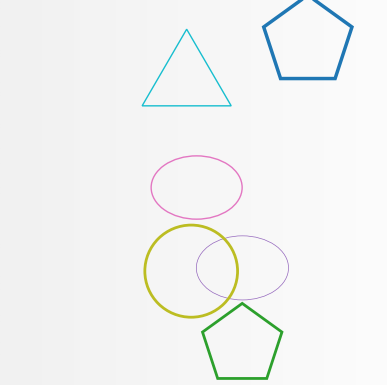[{"shape": "pentagon", "thickness": 2.5, "radius": 0.6, "center": [0.794, 0.893]}, {"shape": "pentagon", "thickness": 2, "radius": 0.54, "center": [0.625, 0.104]}, {"shape": "oval", "thickness": 0.5, "radius": 0.59, "center": [0.626, 0.304]}, {"shape": "oval", "thickness": 1, "radius": 0.59, "center": [0.507, 0.513]}, {"shape": "circle", "thickness": 2, "radius": 0.6, "center": [0.493, 0.296]}, {"shape": "triangle", "thickness": 1, "radius": 0.66, "center": [0.482, 0.791]}]